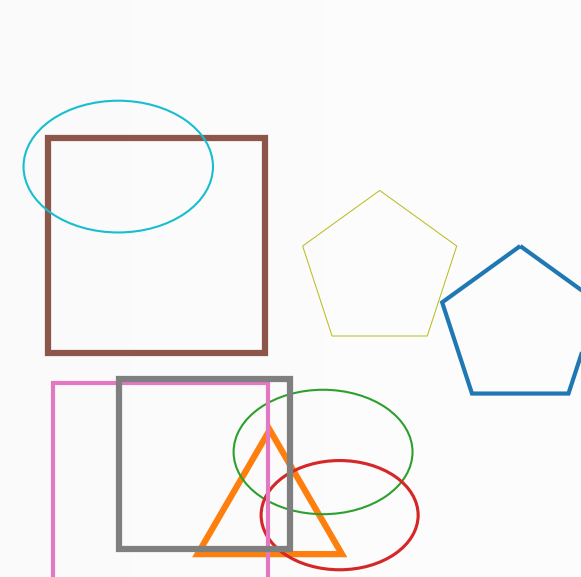[{"shape": "pentagon", "thickness": 2, "radius": 0.71, "center": [0.895, 0.432]}, {"shape": "triangle", "thickness": 3, "radius": 0.72, "center": [0.464, 0.111]}, {"shape": "oval", "thickness": 1, "radius": 0.77, "center": [0.556, 0.216]}, {"shape": "oval", "thickness": 1.5, "radius": 0.68, "center": [0.584, 0.107]}, {"shape": "square", "thickness": 3, "radius": 0.93, "center": [0.269, 0.574]}, {"shape": "square", "thickness": 2, "radius": 0.93, "center": [0.276, 0.15]}, {"shape": "square", "thickness": 3, "radius": 0.74, "center": [0.351, 0.196]}, {"shape": "pentagon", "thickness": 0.5, "radius": 0.7, "center": [0.653, 0.53]}, {"shape": "oval", "thickness": 1, "radius": 0.81, "center": [0.203, 0.711]}]